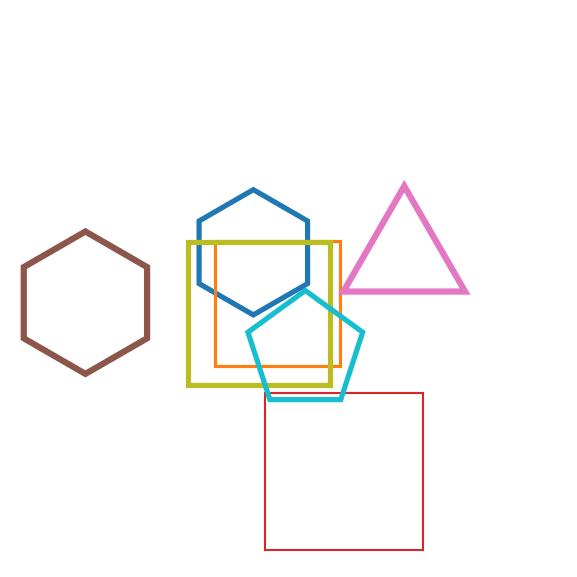[{"shape": "hexagon", "thickness": 2.5, "radius": 0.54, "center": [0.439, 0.562]}, {"shape": "square", "thickness": 1.5, "radius": 0.54, "center": [0.481, 0.473]}, {"shape": "square", "thickness": 1, "radius": 0.68, "center": [0.595, 0.183]}, {"shape": "hexagon", "thickness": 3, "radius": 0.62, "center": [0.148, 0.475]}, {"shape": "triangle", "thickness": 3, "radius": 0.61, "center": [0.7, 0.555]}, {"shape": "square", "thickness": 2.5, "radius": 0.62, "center": [0.448, 0.457]}, {"shape": "pentagon", "thickness": 2.5, "radius": 0.52, "center": [0.529, 0.392]}]